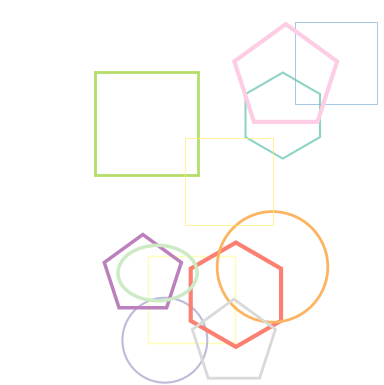[{"shape": "hexagon", "thickness": 1.5, "radius": 0.56, "center": [0.734, 0.7]}, {"shape": "square", "thickness": 1, "radius": 0.56, "center": [0.497, 0.222]}, {"shape": "circle", "thickness": 1.5, "radius": 0.55, "center": [0.428, 0.116]}, {"shape": "hexagon", "thickness": 3, "radius": 0.68, "center": [0.613, 0.235]}, {"shape": "square", "thickness": 0.5, "radius": 0.53, "center": [0.873, 0.837]}, {"shape": "circle", "thickness": 2, "radius": 0.72, "center": [0.708, 0.307]}, {"shape": "square", "thickness": 2, "radius": 0.67, "center": [0.381, 0.68]}, {"shape": "pentagon", "thickness": 3, "radius": 0.7, "center": [0.742, 0.797]}, {"shape": "pentagon", "thickness": 2, "radius": 0.57, "center": [0.607, 0.109]}, {"shape": "pentagon", "thickness": 2.5, "radius": 0.53, "center": [0.371, 0.286]}, {"shape": "oval", "thickness": 2.5, "radius": 0.51, "center": [0.409, 0.291]}, {"shape": "square", "thickness": 0.5, "radius": 0.57, "center": [0.596, 0.528]}]